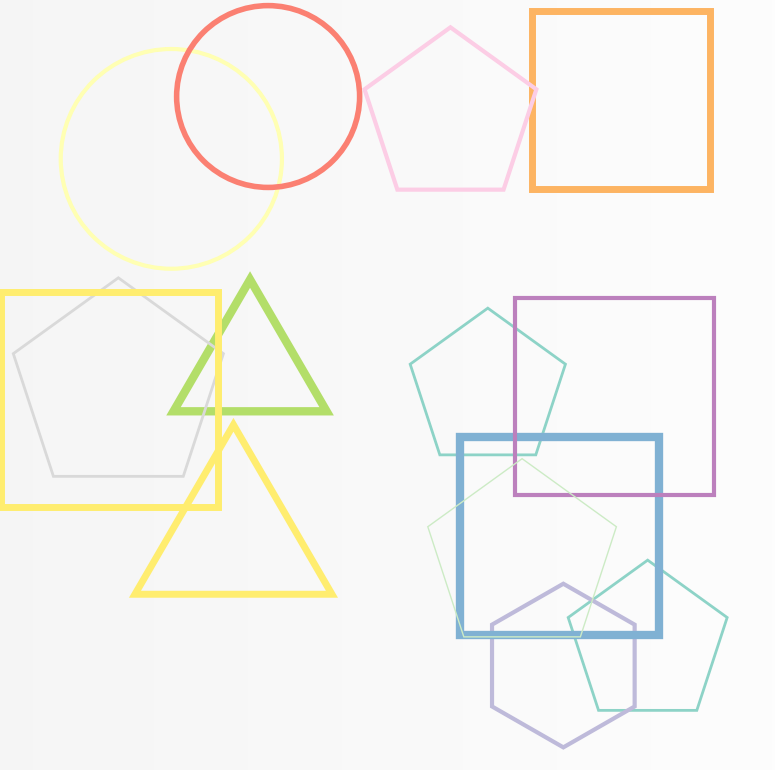[{"shape": "pentagon", "thickness": 1, "radius": 0.54, "center": [0.836, 0.165]}, {"shape": "pentagon", "thickness": 1, "radius": 0.53, "center": [0.629, 0.494]}, {"shape": "circle", "thickness": 1.5, "radius": 0.71, "center": [0.221, 0.794]}, {"shape": "hexagon", "thickness": 1.5, "radius": 0.53, "center": [0.727, 0.136]}, {"shape": "circle", "thickness": 2, "radius": 0.59, "center": [0.346, 0.875]}, {"shape": "square", "thickness": 3, "radius": 0.64, "center": [0.722, 0.304]}, {"shape": "square", "thickness": 2.5, "radius": 0.58, "center": [0.801, 0.87]}, {"shape": "triangle", "thickness": 3, "radius": 0.57, "center": [0.323, 0.523]}, {"shape": "pentagon", "thickness": 1.5, "radius": 0.58, "center": [0.581, 0.848]}, {"shape": "pentagon", "thickness": 1, "radius": 0.71, "center": [0.153, 0.497]}, {"shape": "square", "thickness": 1.5, "radius": 0.64, "center": [0.792, 0.485]}, {"shape": "pentagon", "thickness": 0.5, "radius": 0.64, "center": [0.674, 0.276]}, {"shape": "square", "thickness": 2.5, "radius": 0.7, "center": [0.141, 0.481]}, {"shape": "triangle", "thickness": 2.5, "radius": 0.73, "center": [0.301, 0.302]}]